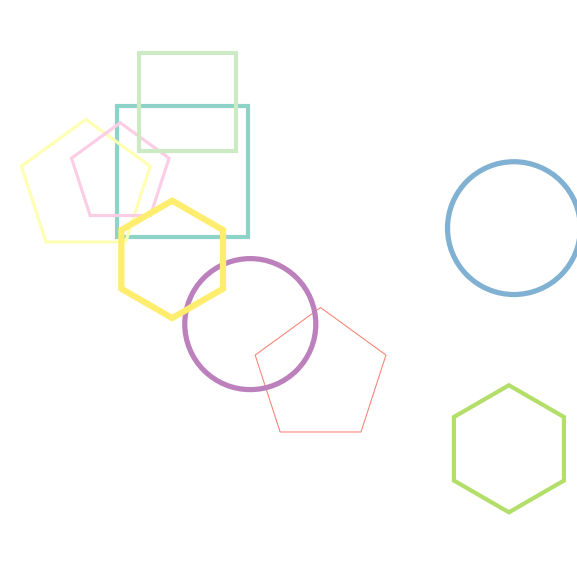[{"shape": "square", "thickness": 2, "radius": 0.57, "center": [0.316, 0.703]}, {"shape": "pentagon", "thickness": 1.5, "radius": 0.59, "center": [0.149, 0.675]}, {"shape": "pentagon", "thickness": 0.5, "radius": 0.6, "center": [0.555, 0.347]}, {"shape": "circle", "thickness": 2.5, "radius": 0.57, "center": [0.89, 0.604]}, {"shape": "hexagon", "thickness": 2, "radius": 0.55, "center": [0.881, 0.222]}, {"shape": "pentagon", "thickness": 1.5, "radius": 0.44, "center": [0.208, 0.698]}, {"shape": "circle", "thickness": 2.5, "radius": 0.57, "center": [0.433, 0.438]}, {"shape": "square", "thickness": 2, "radius": 0.42, "center": [0.325, 0.822]}, {"shape": "hexagon", "thickness": 3, "radius": 0.51, "center": [0.298, 0.55]}]